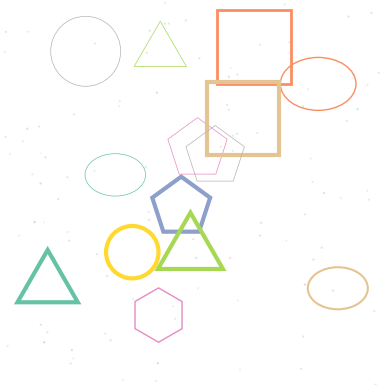[{"shape": "oval", "thickness": 0.5, "radius": 0.39, "center": [0.299, 0.546]}, {"shape": "triangle", "thickness": 3, "radius": 0.45, "center": [0.124, 0.26]}, {"shape": "square", "thickness": 2, "radius": 0.48, "center": [0.66, 0.878]}, {"shape": "oval", "thickness": 1, "radius": 0.49, "center": [0.826, 0.782]}, {"shape": "pentagon", "thickness": 3, "radius": 0.39, "center": [0.471, 0.462]}, {"shape": "hexagon", "thickness": 1, "radius": 0.35, "center": [0.412, 0.182]}, {"shape": "pentagon", "thickness": 0.5, "radius": 0.41, "center": [0.513, 0.613]}, {"shape": "triangle", "thickness": 3, "radius": 0.49, "center": [0.495, 0.35]}, {"shape": "triangle", "thickness": 0.5, "radius": 0.39, "center": [0.416, 0.866]}, {"shape": "circle", "thickness": 3, "radius": 0.34, "center": [0.344, 0.345]}, {"shape": "oval", "thickness": 1.5, "radius": 0.39, "center": [0.877, 0.251]}, {"shape": "square", "thickness": 3, "radius": 0.47, "center": [0.631, 0.692]}, {"shape": "circle", "thickness": 0.5, "radius": 0.45, "center": [0.223, 0.867]}, {"shape": "pentagon", "thickness": 0.5, "radius": 0.4, "center": [0.559, 0.594]}]